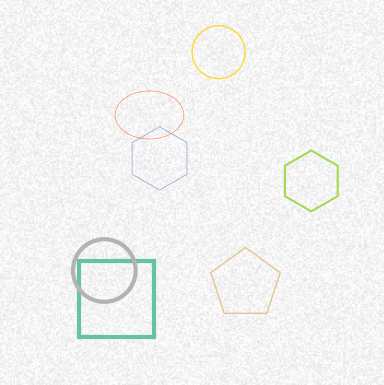[{"shape": "square", "thickness": 3, "radius": 0.49, "center": [0.302, 0.223]}, {"shape": "oval", "thickness": 0.5, "radius": 0.45, "center": [0.388, 0.701]}, {"shape": "hexagon", "thickness": 0.5, "radius": 0.41, "center": [0.414, 0.589]}, {"shape": "hexagon", "thickness": 1.5, "radius": 0.4, "center": [0.809, 0.53]}, {"shape": "circle", "thickness": 1, "radius": 0.34, "center": [0.568, 0.865]}, {"shape": "pentagon", "thickness": 1, "radius": 0.47, "center": [0.638, 0.263]}, {"shape": "circle", "thickness": 3, "radius": 0.41, "center": [0.271, 0.297]}]